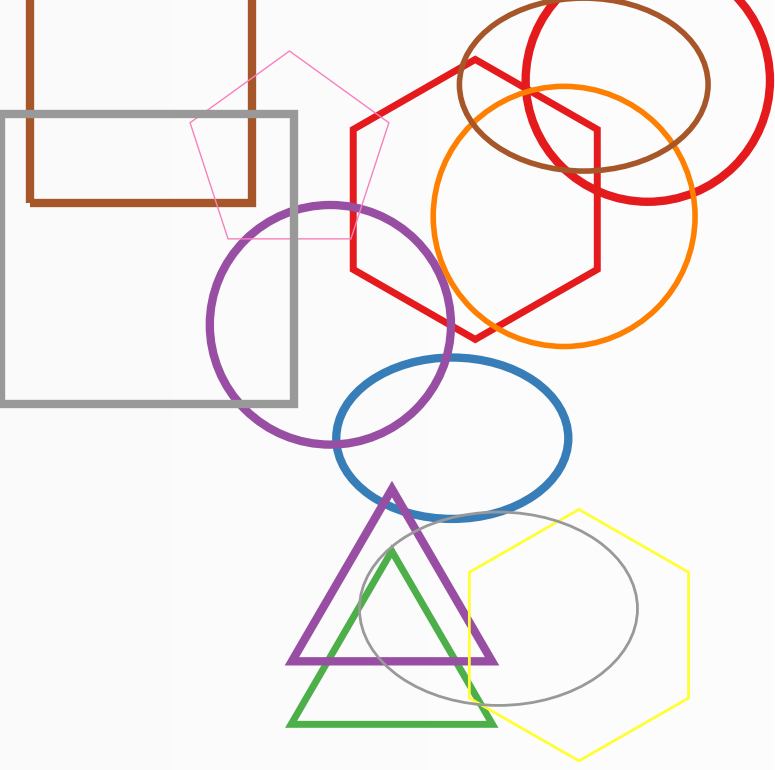[{"shape": "hexagon", "thickness": 2.5, "radius": 0.91, "center": [0.613, 0.741]}, {"shape": "circle", "thickness": 3, "radius": 0.79, "center": [0.836, 0.896]}, {"shape": "oval", "thickness": 3, "radius": 0.75, "center": [0.584, 0.431]}, {"shape": "triangle", "thickness": 2.5, "radius": 0.75, "center": [0.506, 0.134]}, {"shape": "triangle", "thickness": 3, "radius": 0.75, "center": [0.506, 0.216]}, {"shape": "circle", "thickness": 3, "radius": 0.78, "center": [0.426, 0.578]}, {"shape": "circle", "thickness": 2, "radius": 0.84, "center": [0.728, 0.719]}, {"shape": "hexagon", "thickness": 1, "radius": 0.82, "center": [0.747, 0.175]}, {"shape": "square", "thickness": 3, "radius": 0.72, "center": [0.181, 0.879]}, {"shape": "oval", "thickness": 2, "radius": 0.8, "center": [0.753, 0.89]}, {"shape": "pentagon", "thickness": 0.5, "radius": 0.67, "center": [0.374, 0.799]}, {"shape": "oval", "thickness": 1, "radius": 0.9, "center": [0.643, 0.209]}, {"shape": "square", "thickness": 3, "radius": 0.94, "center": [0.19, 0.664]}]